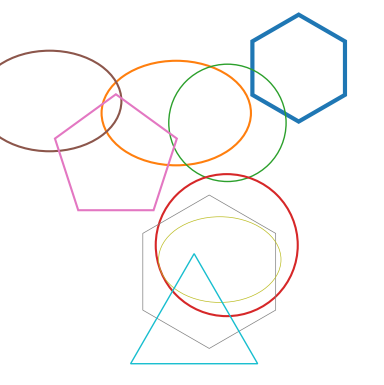[{"shape": "hexagon", "thickness": 3, "radius": 0.69, "center": [0.776, 0.823]}, {"shape": "oval", "thickness": 1.5, "radius": 0.97, "center": [0.458, 0.706]}, {"shape": "circle", "thickness": 1, "radius": 0.76, "center": [0.591, 0.681]}, {"shape": "circle", "thickness": 1.5, "radius": 0.92, "center": [0.589, 0.363]}, {"shape": "oval", "thickness": 1.5, "radius": 0.93, "center": [0.129, 0.738]}, {"shape": "pentagon", "thickness": 1.5, "radius": 0.83, "center": [0.301, 0.589]}, {"shape": "hexagon", "thickness": 0.5, "radius": 1.0, "center": [0.543, 0.294]}, {"shape": "oval", "thickness": 0.5, "radius": 0.8, "center": [0.571, 0.326]}, {"shape": "triangle", "thickness": 1, "radius": 0.95, "center": [0.504, 0.151]}]